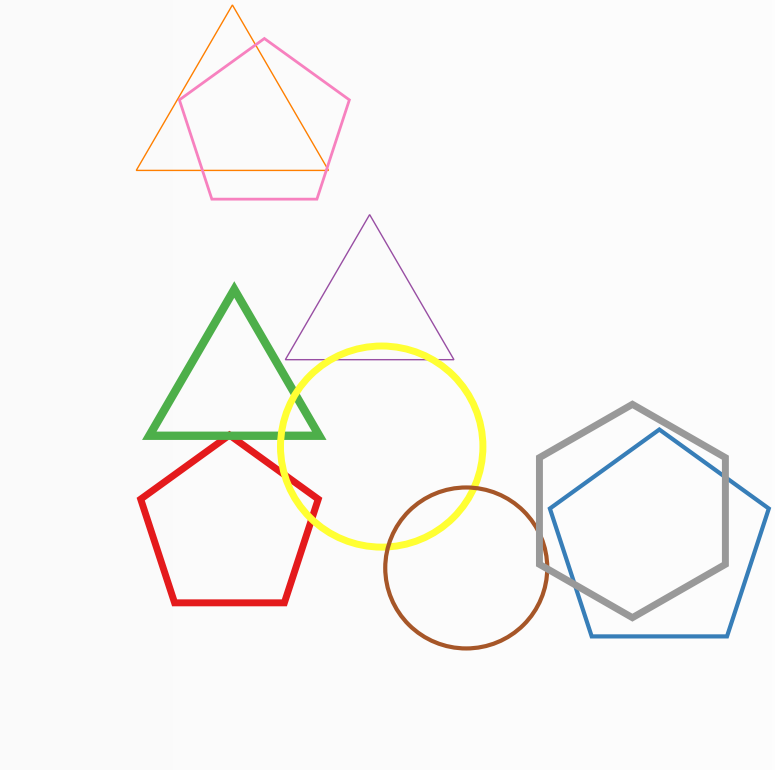[{"shape": "pentagon", "thickness": 2.5, "radius": 0.6, "center": [0.296, 0.315]}, {"shape": "pentagon", "thickness": 1.5, "radius": 0.74, "center": [0.851, 0.294]}, {"shape": "triangle", "thickness": 3, "radius": 0.63, "center": [0.302, 0.497]}, {"shape": "triangle", "thickness": 0.5, "radius": 0.63, "center": [0.477, 0.596]}, {"shape": "triangle", "thickness": 0.5, "radius": 0.72, "center": [0.3, 0.85]}, {"shape": "circle", "thickness": 2.5, "radius": 0.65, "center": [0.493, 0.42]}, {"shape": "circle", "thickness": 1.5, "radius": 0.52, "center": [0.602, 0.262]}, {"shape": "pentagon", "thickness": 1, "radius": 0.58, "center": [0.341, 0.835]}, {"shape": "hexagon", "thickness": 2.5, "radius": 0.69, "center": [0.816, 0.336]}]